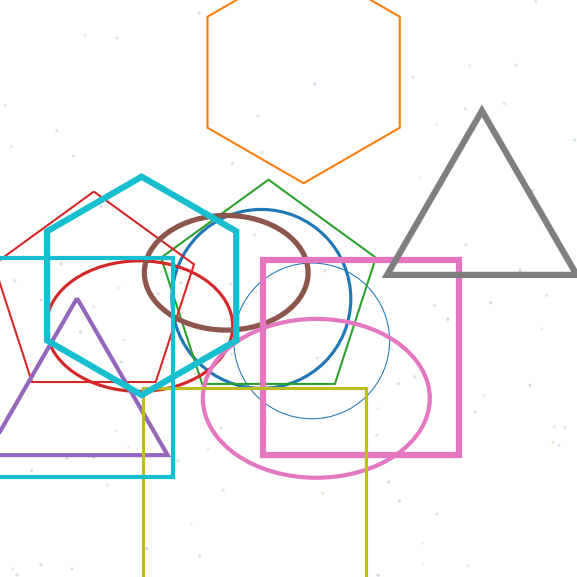[{"shape": "circle", "thickness": 0.5, "radius": 0.67, "center": [0.54, 0.409]}, {"shape": "circle", "thickness": 1.5, "radius": 0.77, "center": [0.453, 0.482]}, {"shape": "hexagon", "thickness": 1, "radius": 0.96, "center": [0.526, 0.874]}, {"shape": "pentagon", "thickness": 1, "radius": 0.98, "center": [0.465, 0.493]}, {"shape": "oval", "thickness": 1.5, "radius": 0.81, "center": [0.242, 0.434]}, {"shape": "pentagon", "thickness": 1, "radius": 0.91, "center": [0.163, 0.485]}, {"shape": "triangle", "thickness": 2, "radius": 0.91, "center": [0.133, 0.302]}, {"shape": "oval", "thickness": 2.5, "radius": 0.71, "center": [0.392, 0.527]}, {"shape": "square", "thickness": 3, "radius": 0.85, "center": [0.625, 0.38]}, {"shape": "oval", "thickness": 2, "radius": 0.98, "center": [0.548, 0.309]}, {"shape": "triangle", "thickness": 3, "radius": 0.95, "center": [0.834, 0.618]}, {"shape": "square", "thickness": 1.5, "radius": 0.96, "center": [0.44, 0.135]}, {"shape": "hexagon", "thickness": 3, "radius": 0.95, "center": [0.245, 0.504]}, {"shape": "square", "thickness": 2, "radius": 0.95, "center": [0.109, 0.363]}]